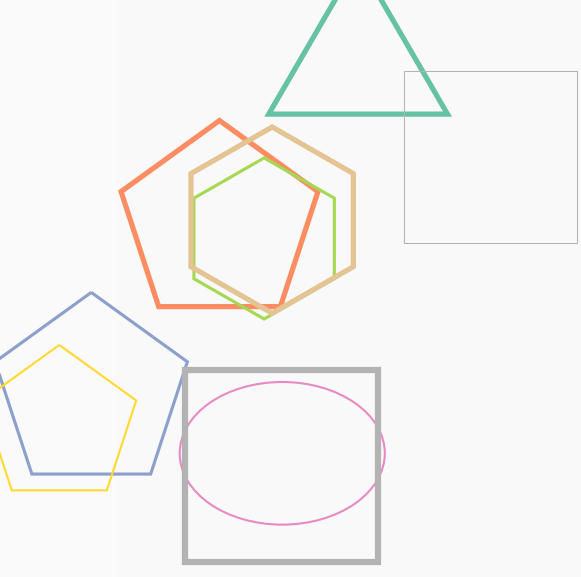[{"shape": "triangle", "thickness": 2.5, "radius": 0.89, "center": [0.616, 0.89]}, {"shape": "pentagon", "thickness": 2.5, "radius": 0.89, "center": [0.378, 0.612]}, {"shape": "pentagon", "thickness": 1.5, "radius": 0.87, "center": [0.157, 0.319]}, {"shape": "oval", "thickness": 1, "radius": 0.88, "center": [0.486, 0.214]}, {"shape": "hexagon", "thickness": 1.5, "radius": 0.7, "center": [0.454, 0.586]}, {"shape": "pentagon", "thickness": 1, "radius": 0.7, "center": [0.102, 0.263]}, {"shape": "hexagon", "thickness": 2.5, "radius": 0.81, "center": [0.468, 0.618]}, {"shape": "square", "thickness": 3, "radius": 0.83, "center": [0.484, 0.192]}, {"shape": "square", "thickness": 0.5, "radius": 0.74, "center": [0.845, 0.727]}]